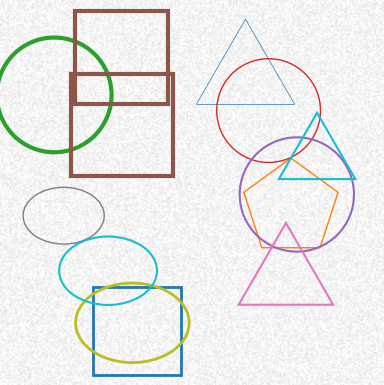[{"shape": "square", "thickness": 2, "radius": 0.58, "center": [0.355, 0.14]}, {"shape": "triangle", "thickness": 0.5, "radius": 0.74, "center": [0.638, 0.803]}, {"shape": "pentagon", "thickness": 1, "radius": 0.64, "center": [0.756, 0.461]}, {"shape": "circle", "thickness": 3, "radius": 0.75, "center": [0.141, 0.753]}, {"shape": "circle", "thickness": 1, "radius": 0.67, "center": [0.698, 0.713]}, {"shape": "circle", "thickness": 1.5, "radius": 0.74, "center": [0.771, 0.495]}, {"shape": "square", "thickness": 3, "radius": 0.6, "center": [0.316, 0.851]}, {"shape": "square", "thickness": 3, "radius": 0.66, "center": [0.317, 0.675]}, {"shape": "triangle", "thickness": 1.5, "radius": 0.71, "center": [0.743, 0.279]}, {"shape": "oval", "thickness": 1, "radius": 0.53, "center": [0.165, 0.44]}, {"shape": "oval", "thickness": 2, "radius": 0.74, "center": [0.344, 0.162]}, {"shape": "oval", "thickness": 1.5, "radius": 0.64, "center": [0.281, 0.297]}, {"shape": "triangle", "thickness": 1.5, "radius": 0.57, "center": [0.824, 0.592]}]